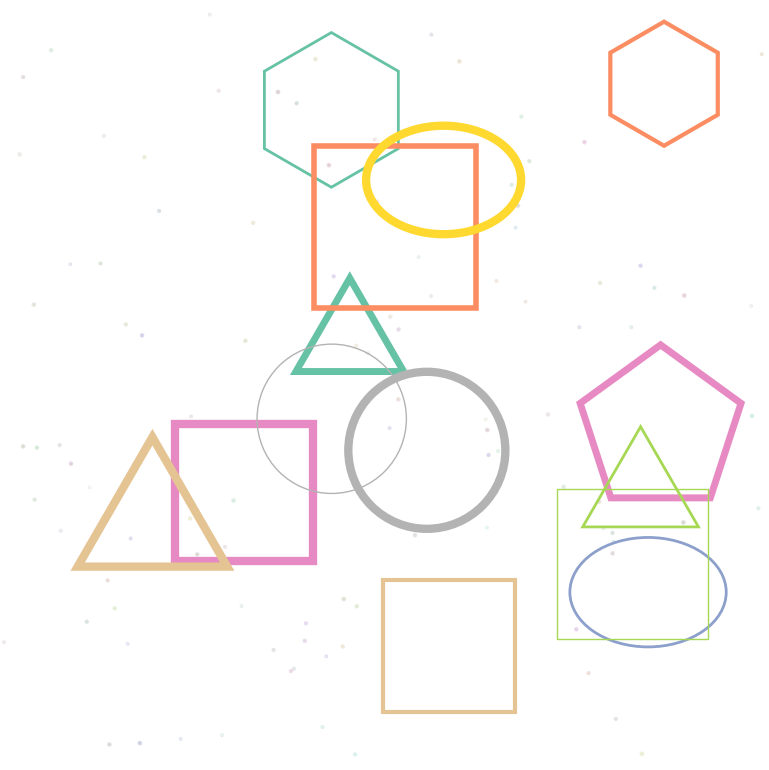[{"shape": "triangle", "thickness": 2.5, "radius": 0.4, "center": [0.454, 0.558]}, {"shape": "hexagon", "thickness": 1, "radius": 0.5, "center": [0.43, 0.857]}, {"shape": "square", "thickness": 2, "radius": 0.53, "center": [0.513, 0.705]}, {"shape": "hexagon", "thickness": 1.5, "radius": 0.4, "center": [0.862, 0.891]}, {"shape": "oval", "thickness": 1, "radius": 0.51, "center": [0.842, 0.231]}, {"shape": "square", "thickness": 3, "radius": 0.45, "center": [0.317, 0.36]}, {"shape": "pentagon", "thickness": 2.5, "radius": 0.55, "center": [0.858, 0.442]}, {"shape": "triangle", "thickness": 1, "radius": 0.43, "center": [0.832, 0.359]}, {"shape": "square", "thickness": 0.5, "radius": 0.49, "center": [0.822, 0.267]}, {"shape": "oval", "thickness": 3, "radius": 0.5, "center": [0.576, 0.766]}, {"shape": "triangle", "thickness": 3, "radius": 0.56, "center": [0.198, 0.32]}, {"shape": "square", "thickness": 1.5, "radius": 0.43, "center": [0.583, 0.161]}, {"shape": "circle", "thickness": 3, "radius": 0.51, "center": [0.554, 0.415]}, {"shape": "circle", "thickness": 0.5, "radius": 0.48, "center": [0.431, 0.456]}]